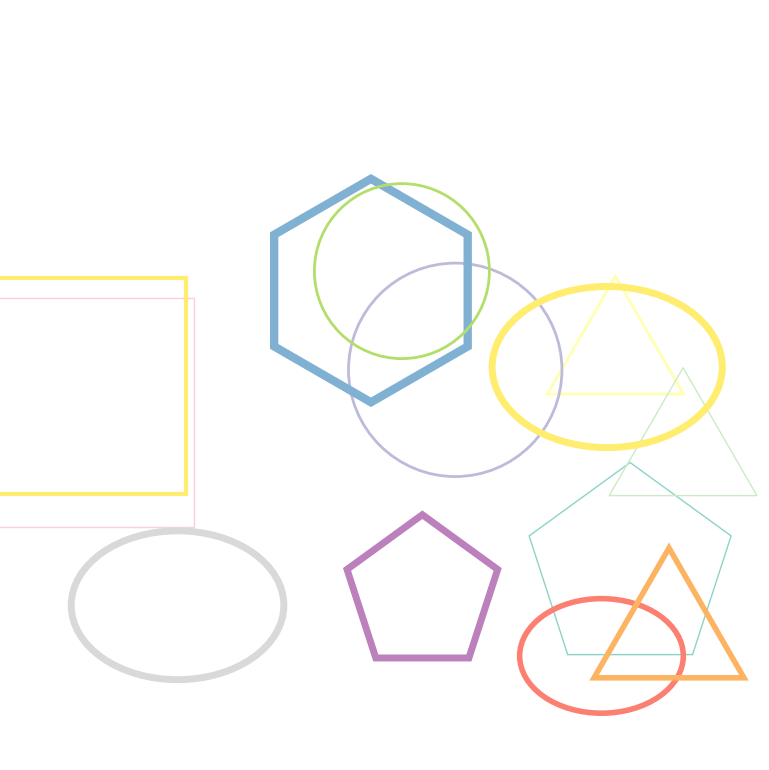[{"shape": "pentagon", "thickness": 0.5, "radius": 0.69, "center": [0.818, 0.261]}, {"shape": "triangle", "thickness": 1, "radius": 0.51, "center": [0.799, 0.539]}, {"shape": "circle", "thickness": 1, "radius": 0.69, "center": [0.591, 0.52]}, {"shape": "oval", "thickness": 2, "radius": 0.53, "center": [0.781, 0.148]}, {"shape": "hexagon", "thickness": 3, "radius": 0.73, "center": [0.482, 0.623]}, {"shape": "triangle", "thickness": 2, "radius": 0.56, "center": [0.869, 0.176]}, {"shape": "circle", "thickness": 1, "radius": 0.57, "center": [0.522, 0.648]}, {"shape": "square", "thickness": 0.5, "radius": 0.74, "center": [0.104, 0.464]}, {"shape": "oval", "thickness": 2.5, "radius": 0.69, "center": [0.231, 0.214]}, {"shape": "pentagon", "thickness": 2.5, "radius": 0.51, "center": [0.549, 0.229]}, {"shape": "triangle", "thickness": 0.5, "radius": 0.55, "center": [0.887, 0.412]}, {"shape": "oval", "thickness": 2.5, "radius": 0.75, "center": [0.789, 0.523]}, {"shape": "square", "thickness": 1.5, "radius": 0.7, "center": [0.102, 0.499]}]